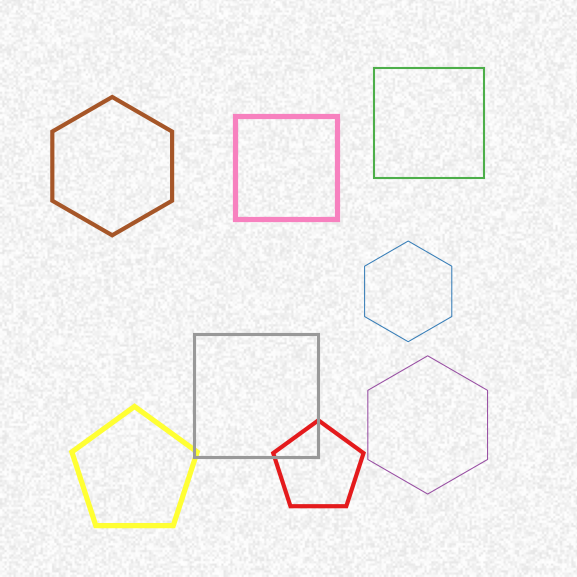[{"shape": "pentagon", "thickness": 2, "radius": 0.41, "center": [0.551, 0.189]}, {"shape": "hexagon", "thickness": 0.5, "radius": 0.44, "center": [0.707, 0.495]}, {"shape": "square", "thickness": 1, "radius": 0.48, "center": [0.742, 0.786]}, {"shape": "hexagon", "thickness": 0.5, "radius": 0.6, "center": [0.741, 0.263]}, {"shape": "pentagon", "thickness": 2.5, "radius": 0.57, "center": [0.233, 0.181]}, {"shape": "hexagon", "thickness": 2, "radius": 0.6, "center": [0.194, 0.711]}, {"shape": "square", "thickness": 2.5, "radius": 0.44, "center": [0.495, 0.709]}, {"shape": "square", "thickness": 1.5, "radius": 0.53, "center": [0.443, 0.314]}]